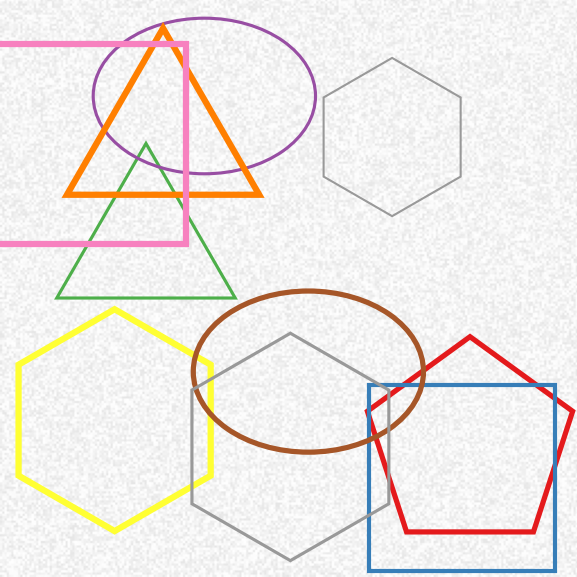[{"shape": "pentagon", "thickness": 2.5, "radius": 0.93, "center": [0.814, 0.229]}, {"shape": "square", "thickness": 2, "radius": 0.81, "center": [0.8, 0.172]}, {"shape": "triangle", "thickness": 1.5, "radius": 0.89, "center": [0.253, 0.572]}, {"shape": "oval", "thickness": 1.5, "radius": 0.96, "center": [0.354, 0.833]}, {"shape": "triangle", "thickness": 3, "radius": 0.96, "center": [0.282, 0.758]}, {"shape": "hexagon", "thickness": 3, "radius": 0.96, "center": [0.198, 0.272]}, {"shape": "oval", "thickness": 2.5, "radius": 1.0, "center": [0.534, 0.356]}, {"shape": "square", "thickness": 3, "radius": 0.86, "center": [0.149, 0.75]}, {"shape": "hexagon", "thickness": 1.5, "radius": 0.98, "center": [0.503, 0.225]}, {"shape": "hexagon", "thickness": 1, "radius": 0.69, "center": [0.679, 0.762]}]